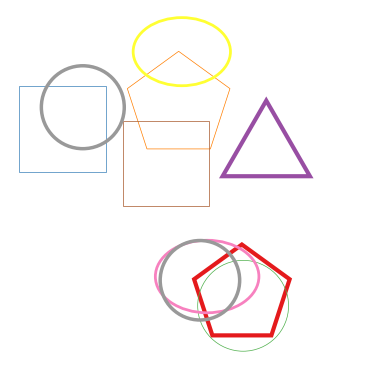[{"shape": "pentagon", "thickness": 3, "radius": 0.65, "center": [0.628, 0.234]}, {"shape": "square", "thickness": 0.5, "radius": 0.56, "center": [0.163, 0.665]}, {"shape": "circle", "thickness": 0.5, "radius": 0.59, "center": [0.632, 0.206]}, {"shape": "triangle", "thickness": 3, "radius": 0.65, "center": [0.692, 0.608]}, {"shape": "pentagon", "thickness": 0.5, "radius": 0.7, "center": [0.464, 0.727]}, {"shape": "oval", "thickness": 2, "radius": 0.63, "center": [0.472, 0.866]}, {"shape": "square", "thickness": 0.5, "radius": 0.55, "center": [0.431, 0.575]}, {"shape": "oval", "thickness": 2, "radius": 0.67, "center": [0.538, 0.282]}, {"shape": "circle", "thickness": 2.5, "radius": 0.54, "center": [0.215, 0.721]}, {"shape": "circle", "thickness": 2.5, "radius": 0.52, "center": [0.519, 0.272]}]